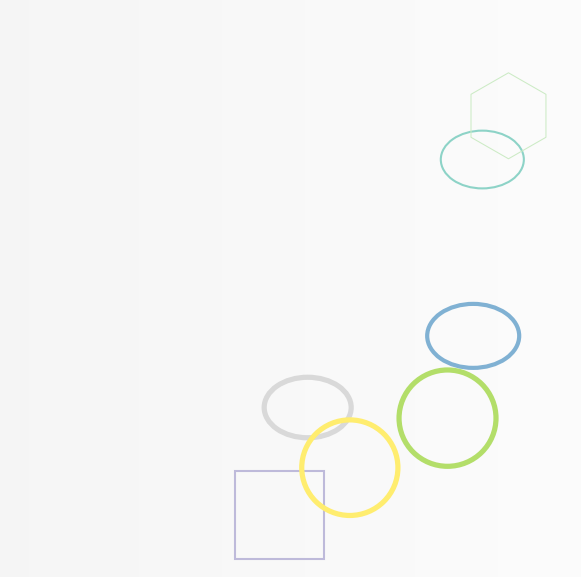[{"shape": "oval", "thickness": 1, "radius": 0.36, "center": [0.83, 0.723]}, {"shape": "square", "thickness": 1, "radius": 0.38, "center": [0.48, 0.107]}, {"shape": "oval", "thickness": 2, "radius": 0.4, "center": [0.814, 0.418]}, {"shape": "circle", "thickness": 2.5, "radius": 0.42, "center": [0.77, 0.275]}, {"shape": "oval", "thickness": 2.5, "radius": 0.37, "center": [0.529, 0.293]}, {"shape": "hexagon", "thickness": 0.5, "radius": 0.37, "center": [0.875, 0.799]}, {"shape": "circle", "thickness": 2.5, "radius": 0.41, "center": [0.602, 0.189]}]